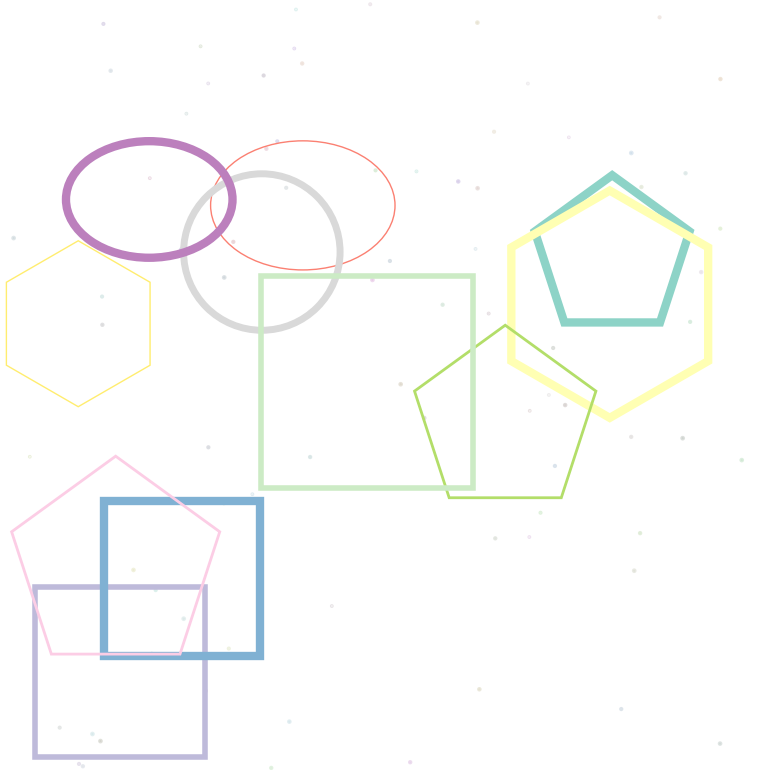[{"shape": "pentagon", "thickness": 3, "radius": 0.53, "center": [0.795, 0.667]}, {"shape": "hexagon", "thickness": 3, "radius": 0.74, "center": [0.792, 0.605]}, {"shape": "square", "thickness": 2, "radius": 0.55, "center": [0.156, 0.127]}, {"shape": "oval", "thickness": 0.5, "radius": 0.6, "center": [0.393, 0.733]}, {"shape": "square", "thickness": 3, "radius": 0.51, "center": [0.236, 0.249]}, {"shape": "pentagon", "thickness": 1, "radius": 0.62, "center": [0.656, 0.454]}, {"shape": "pentagon", "thickness": 1, "radius": 0.71, "center": [0.15, 0.265]}, {"shape": "circle", "thickness": 2.5, "radius": 0.51, "center": [0.34, 0.673]}, {"shape": "oval", "thickness": 3, "radius": 0.54, "center": [0.194, 0.741]}, {"shape": "square", "thickness": 2, "radius": 0.69, "center": [0.477, 0.504]}, {"shape": "hexagon", "thickness": 0.5, "radius": 0.54, "center": [0.102, 0.58]}]